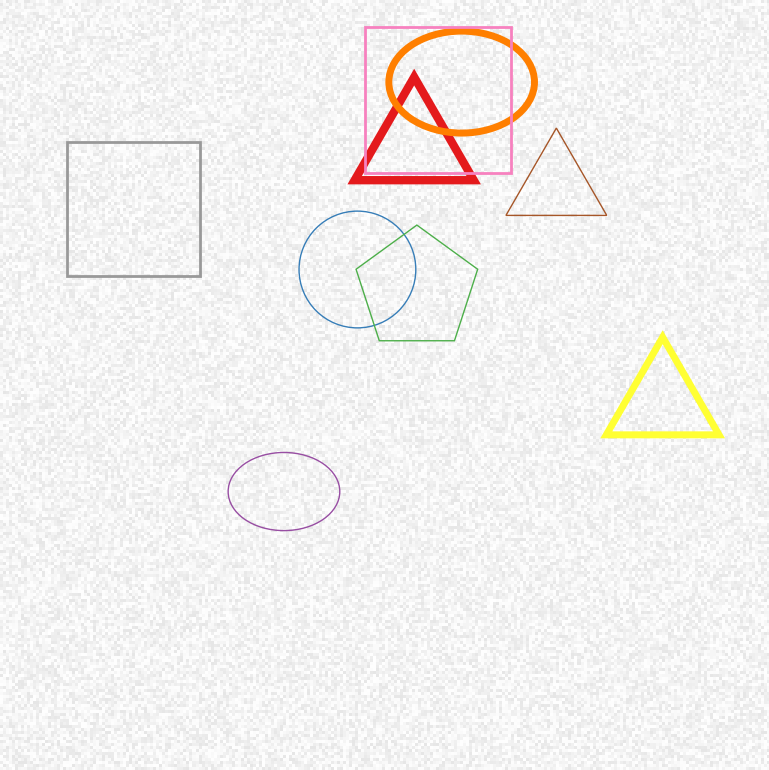[{"shape": "triangle", "thickness": 3, "radius": 0.45, "center": [0.538, 0.811]}, {"shape": "circle", "thickness": 0.5, "radius": 0.38, "center": [0.464, 0.65]}, {"shape": "pentagon", "thickness": 0.5, "radius": 0.42, "center": [0.541, 0.625]}, {"shape": "oval", "thickness": 0.5, "radius": 0.36, "center": [0.369, 0.362]}, {"shape": "oval", "thickness": 2.5, "radius": 0.47, "center": [0.6, 0.893]}, {"shape": "triangle", "thickness": 2.5, "radius": 0.42, "center": [0.861, 0.478]}, {"shape": "triangle", "thickness": 0.5, "radius": 0.38, "center": [0.723, 0.758]}, {"shape": "square", "thickness": 1, "radius": 0.47, "center": [0.569, 0.87]}, {"shape": "square", "thickness": 1, "radius": 0.43, "center": [0.173, 0.728]}]